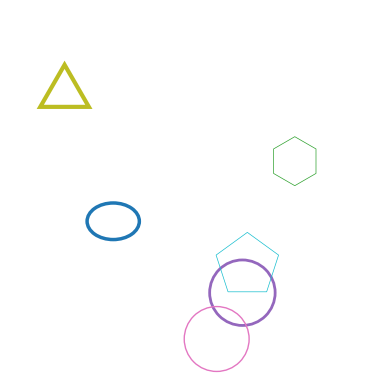[{"shape": "oval", "thickness": 2.5, "radius": 0.34, "center": [0.294, 0.425]}, {"shape": "hexagon", "thickness": 0.5, "radius": 0.32, "center": [0.766, 0.581]}, {"shape": "circle", "thickness": 2, "radius": 0.43, "center": [0.63, 0.24]}, {"shape": "circle", "thickness": 1, "radius": 0.42, "center": [0.563, 0.119]}, {"shape": "triangle", "thickness": 3, "radius": 0.36, "center": [0.168, 0.759]}, {"shape": "pentagon", "thickness": 0.5, "radius": 0.43, "center": [0.642, 0.311]}]